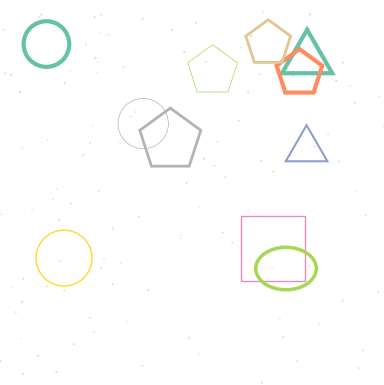[{"shape": "circle", "thickness": 3, "radius": 0.3, "center": [0.121, 0.886]}, {"shape": "triangle", "thickness": 3, "radius": 0.38, "center": [0.798, 0.848]}, {"shape": "pentagon", "thickness": 3, "radius": 0.31, "center": [0.778, 0.81]}, {"shape": "triangle", "thickness": 1.5, "radius": 0.31, "center": [0.796, 0.612]}, {"shape": "square", "thickness": 1, "radius": 0.42, "center": [0.709, 0.355]}, {"shape": "pentagon", "thickness": 0.5, "radius": 0.34, "center": [0.552, 0.816]}, {"shape": "oval", "thickness": 2.5, "radius": 0.39, "center": [0.743, 0.302]}, {"shape": "circle", "thickness": 1, "radius": 0.36, "center": [0.166, 0.33]}, {"shape": "pentagon", "thickness": 2, "radius": 0.31, "center": [0.697, 0.887]}, {"shape": "pentagon", "thickness": 2, "radius": 0.42, "center": [0.442, 0.636]}, {"shape": "circle", "thickness": 0.5, "radius": 0.33, "center": [0.372, 0.679]}]